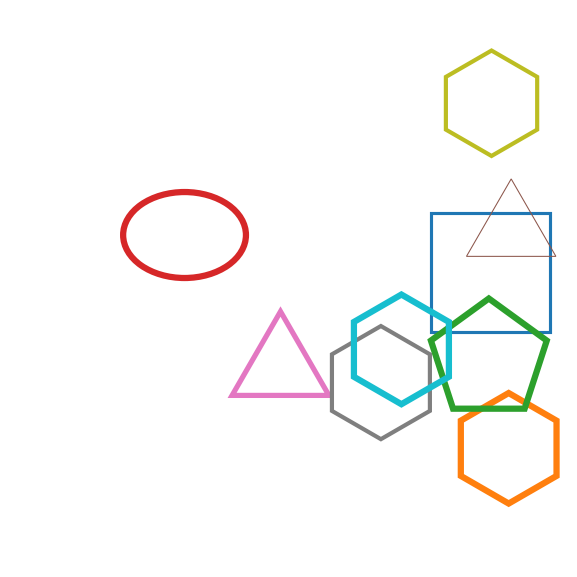[{"shape": "square", "thickness": 1.5, "radius": 0.51, "center": [0.849, 0.528]}, {"shape": "hexagon", "thickness": 3, "radius": 0.48, "center": [0.881, 0.223]}, {"shape": "pentagon", "thickness": 3, "radius": 0.53, "center": [0.846, 0.377]}, {"shape": "oval", "thickness": 3, "radius": 0.53, "center": [0.32, 0.592]}, {"shape": "triangle", "thickness": 0.5, "radius": 0.45, "center": [0.885, 0.6]}, {"shape": "triangle", "thickness": 2.5, "radius": 0.48, "center": [0.486, 0.363]}, {"shape": "hexagon", "thickness": 2, "radius": 0.49, "center": [0.66, 0.337]}, {"shape": "hexagon", "thickness": 2, "radius": 0.46, "center": [0.851, 0.82]}, {"shape": "hexagon", "thickness": 3, "radius": 0.47, "center": [0.695, 0.394]}]